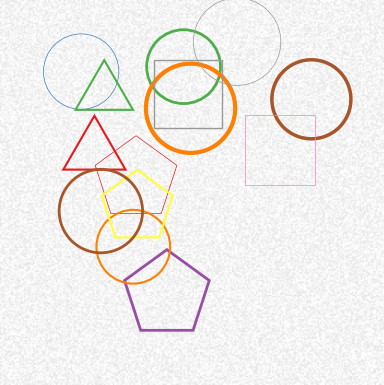[{"shape": "triangle", "thickness": 1.5, "radius": 0.47, "center": [0.245, 0.606]}, {"shape": "pentagon", "thickness": 0.5, "radius": 0.56, "center": [0.353, 0.536]}, {"shape": "circle", "thickness": 0.5, "radius": 0.49, "center": [0.211, 0.814]}, {"shape": "triangle", "thickness": 1.5, "radius": 0.43, "center": [0.271, 0.758]}, {"shape": "circle", "thickness": 2, "radius": 0.48, "center": [0.477, 0.827]}, {"shape": "pentagon", "thickness": 2, "radius": 0.58, "center": [0.433, 0.236]}, {"shape": "circle", "thickness": 1.5, "radius": 0.48, "center": [0.346, 0.359]}, {"shape": "circle", "thickness": 3, "radius": 0.58, "center": [0.495, 0.719]}, {"shape": "pentagon", "thickness": 1.5, "radius": 0.48, "center": [0.357, 0.462]}, {"shape": "circle", "thickness": 2.5, "radius": 0.51, "center": [0.809, 0.742]}, {"shape": "circle", "thickness": 2, "radius": 0.54, "center": [0.262, 0.452]}, {"shape": "square", "thickness": 0.5, "radius": 0.45, "center": [0.728, 0.61]}, {"shape": "circle", "thickness": 0.5, "radius": 0.57, "center": [0.616, 0.892]}, {"shape": "square", "thickness": 1, "radius": 0.44, "center": [0.488, 0.756]}]